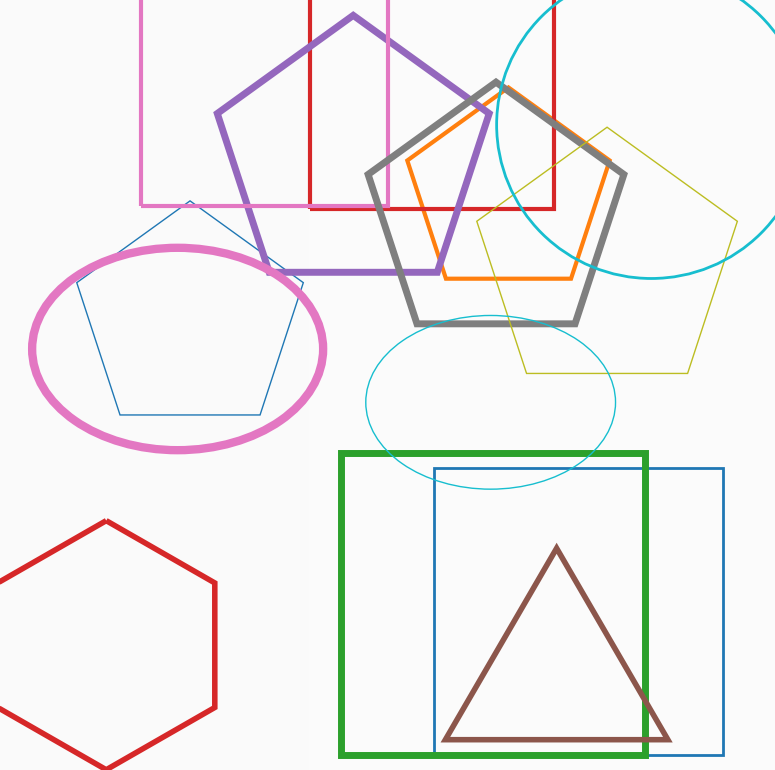[{"shape": "pentagon", "thickness": 0.5, "radius": 0.77, "center": [0.245, 0.585]}, {"shape": "square", "thickness": 1, "radius": 0.93, "center": [0.747, 0.206]}, {"shape": "pentagon", "thickness": 1.5, "radius": 0.69, "center": [0.656, 0.749]}, {"shape": "square", "thickness": 2.5, "radius": 0.98, "center": [0.636, 0.216]}, {"shape": "hexagon", "thickness": 2, "radius": 0.81, "center": [0.137, 0.162]}, {"shape": "square", "thickness": 1.5, "radius": 0.79, "center": [0.557, 0.885]}, {"shape": "pentagon", "thickness": 2.5, "radius": 0.92, "center": [0.456, 0.796]}, {"shape": "triangle", "thickness": 2, "radius": 0.83, "center": [0.718, 0.122]}, {"shape": "square", "thickness": 1.5, "radius": 0.79, "center": [0.341, 0.891]}, {"shape": "oval", "thickness": 3, "radius": 0.94, "center": [0.229, 0.547]}, {"shape": "pentagon", "thickness": 2.5, "radius": 0.87, "center": [0.64, 0.72]}, {"shape": "pentagon", "thickness": 0.5, "radius": 0.88, "center": [0.783, 0.658]}, {"shape": "oval", "thickness": 0.5, "radius": 0.81, "center": [0.633, 0.478]}, {"shape": "circle", "thickness": 1, "radius": 1.0, "center": [0.84, 0.838]}]